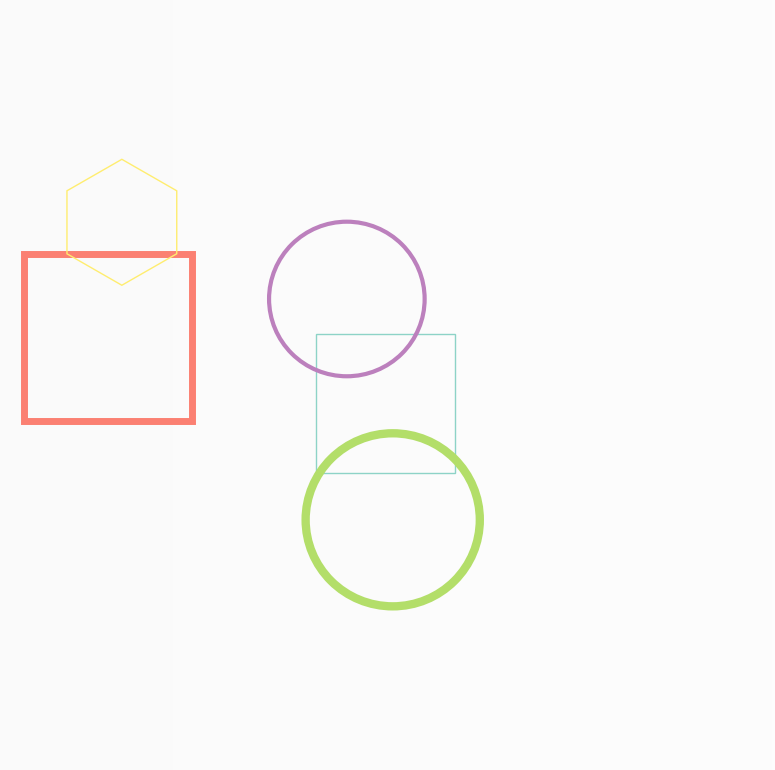[{"shape": "square", "thickness": 0.5, "radius": 0.45, "center": [0.497, 0.476]}, {"shape": "square", "thickness": 2.5, "radius": 0.54, "center": [0.139, 0.562]}, {"shape": "circle", "thickness": 3, "radius": 0.56, "center": [0.507, 0.325]}, {"shape": "circle", "thickness": 1.5, "radius": 0.5, "center": [0.448, 0.612]}, {"shape": "hexagon", "thickness": 0.5, "radius": 0.41, "center": [0.157, 0.711]}]